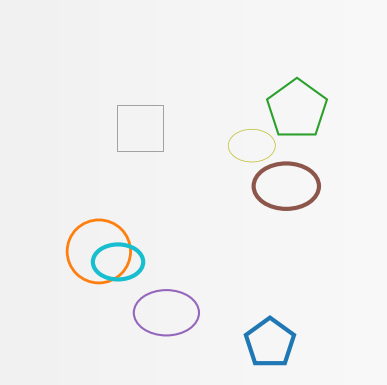[{"shape": "pentagon", "thickness": 3, "radius": 0.33, "center": [0.697, 0.11]}, {"shape": "circle", "thickness": 2, "radius": 0.41, "center": [0.255, 0.347]}, {"shape": "pentagon", "thickness": 1.5, "radius": 0.41, "center": [0.766, 0.717]}, {"shape": "oval", "thickness": 1.5, "radius": 0.42, "center": [0.429, 0.188]}, {"shape": "oval", "thickness": 3, "radius": 0.42, "center": [0.739, 0.516]}, {"shape": "square", "thickness": 0.5, "radius": 0.3, "center": [0.362, 0.669]}, {"shape": "oval", "thickness": 0.5, "radius": 0.3, "center": [0.65, 0.622]}, {"shape": "oval", "thickness": 3, "radius": 0.32, "center": [0.305, 0.32]}]